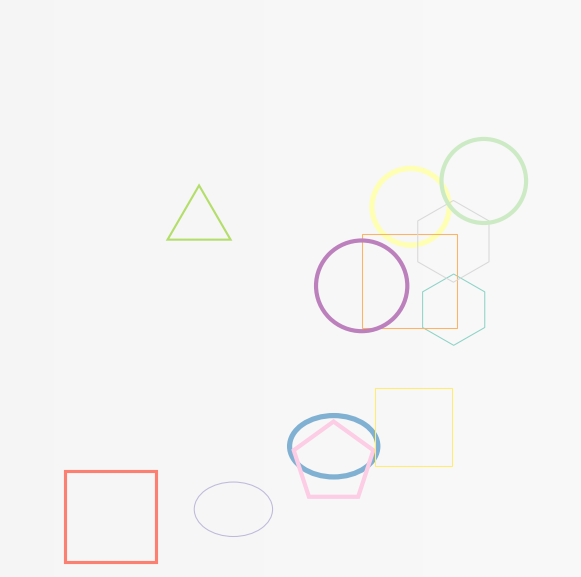[{"shape": "hexagon", "thickness": 0.5, "radius": 0.31, "center": [0.781, 0.463]}, {"shape": "circle", "thickness": 2.5, "radius": 0.33, "center": [0.706, 0.641]}, {"shape": "oval", "thickness": 0.5, "radius": 0.34, "center": [0.402, 0.117]}, {"shape": "square", "thickness": 1.5, "radius": 0.39, "center": [0.19, 0.105]}, {"shape": "oval", "thickness": 2.5, "radius": 0.38, "center": [0.574, 0.226]}, {"shape": "square", "thickness": 0.5, "radius": 0.41, "center": [0.704, 0.512]}, {"shape": "triangle", "thickness": 1, "radius": 0.31, "center": [0.342, 0.615]}, {"shape": "pentagon", "thickness": 2, "radius": 0.36, "center": [0.574, 0.197]}, {"shape": "hexagon", "thickness": 0.5, "radius": 0.35, "center": [0.78, 0.581]}, {"shape": "circle", "thickness": 2, "radius": 0.39, "center": [0.622, 0.504]}, {"shape": "circle", "thickness": 2, "radius": 0.36, "center": [0.832, 0.686]}, {"shape": "square", "thickness": 0.5, "radius": 0.33, "center": [0.712, 0.26]}]